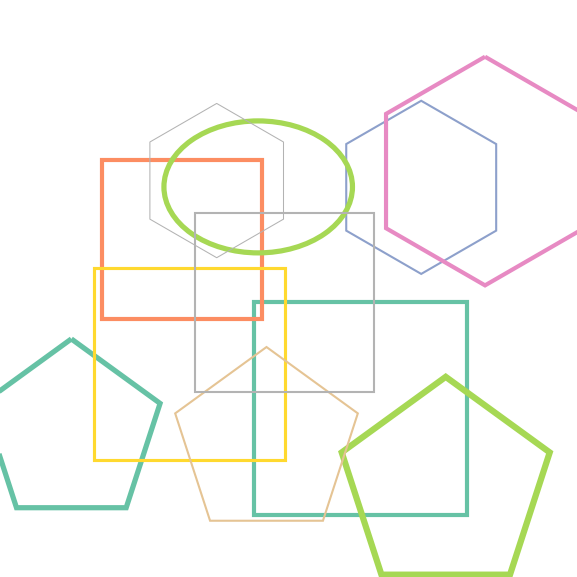[{"shape": "square", "thickness": 2, "radius": 0.92, "center": [0.624, 0.291]}, {"shape": "pentagon", "thickness": 2.5, "radius": 0.81, "center": [0.124, 0.251]}, {"shape": "square", "thickness": 2, "radius": 0.69, "center": [0.315, 0.584]}, {"shape": "hexagon", "thickness": 1, "radius": 0.75, "center": [0.729, 0.675]}, {"shape": "hexagon", "thickness": 2, "radius": 0.99, "center": [0.84, 0.703]}, {"shape": "pentagon", "thickness": 3, "radius": 0.95, "center": [0.772, 0.157]}, {"shape": "oval", "thickness": 2.5, "radius": 0.82, "center": [0.447, 0.675]}, {"shape": "square", "thickness": 1.5, "radius": 0.83, "center": [0.329, 0.369]}, {"shape": "pentagon", "thickness": 1, "radius": 0.83, "center": [0.461, 0.232]}, {"shape": "square", "thickness": 1, "radius": 0.78, "center": [0.493, 0.476]}, {"shape": "hexagon", "thickness": 0.5, "radius": 0.67, "center": [0.375, 0.686]}]